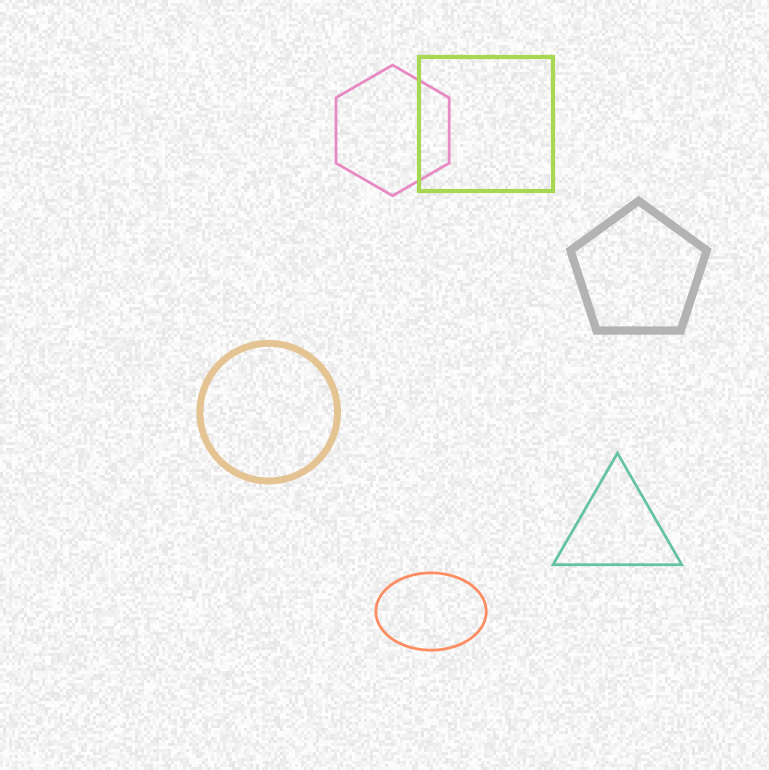[{"shape": "triangle", "thickness": 1, "radius": 0.48, "center": [0.802, 0.315]}, {"shape": "oval", "thickness": 1, "radius": 0.36, "center": [0.56, 0.206]}, {"shape": "hexagon", "thickness": 1, "radius": 0.42, "center": [0.51, 0.831]}, {"shape": "square", "thickness": 1.5, "radius": 0.44, "center": [0.631, 0.839]}, {"shape": "circle", "thickness": 2.5, "radius": 0.45, "center": [0.349, 0.465]}, {"shape": "pentagon", "thickness": 3, "radius": 0.47, "center": [0.829, 0.646]}]